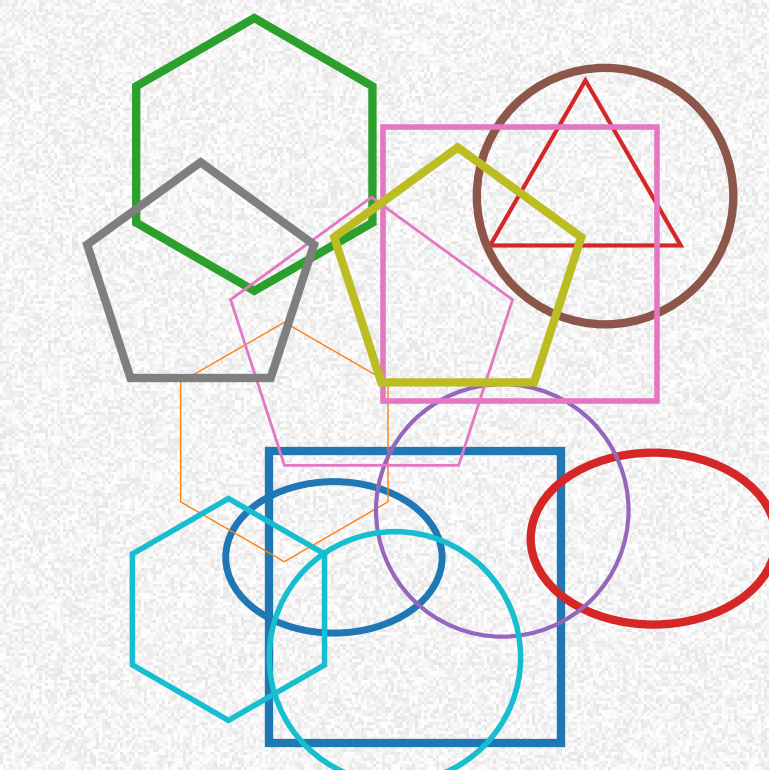[{"shape": "square", "thickness": 3, "radius": 0.95, "center": [0.539, 0.225]}, {"shape": "oval", "thickness": 2.5, "radius": 0.7, "center": [0.434, 0.276]}, {"shape": "hexagon", "thickness": 0.5, "radius": 0.78, "center": [0.369, 0.426]}, {"shape": "hexagon", "thickness": 3, "radius": 0.89, "center": [0.33, 0.799]}, {"shape": "triangle", "thickness": 1.5, "radius": 0.71, "center": [0.76, 0.753]}, {"shape": "oval", "thickness": 3, "radius": 0.8, "center": [0.849, 0.301]}, {"shape": "circle", "thickness": 1.5, "radius": 0.82, "center": [0.652, 0.337]}, {"shape": "circle", "thickness": 3, "radius": 0.83, "center": [0.786, 0.745]}, {"shape": "pentagon", "thickness": 1, "radius": 0.96, "center": [0.483, 0.551]}, {"shape": "square", "thickness": 2, "radius": 0.89, "center": [0.675, 0.657]}, {"shape": "pentagon", "thickness": 3, "radius": 0.77, "center": [0.261, 0.634]}, {"shape": "pentagon", "thickness": 3, "radius": 0.84, "center": [0.594, 0.64]}, {"shape": "circle", "thickness": 2, "radius": 0.82, "center": [0.513, 0.146]}, {"shape": "hexagon", "thickness": 2, "radius": 0.72, "center": [0.297, 0.209]}]